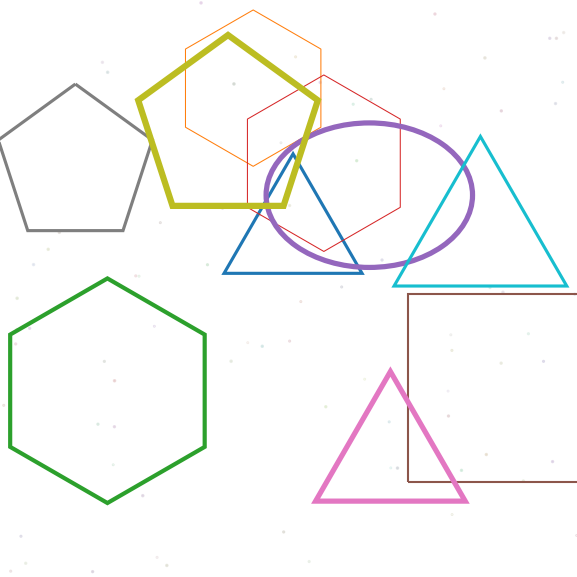[{"shape": "triangle", "thickness": 1.5, "radius": 0.69, "center": [0.507, 0.595]}, {"shape": "hexagon", "thickness": 0.5, "radius": 0.68, "center": [0.438, 0.847]}, {"shape": "hexagon", "thickness": 2, "radius": 0.97, "center": [0.186, 0.323]}, {"shape": "hexagon", "thickness": 0.5, "radius": 0.76, "center": [0.561, 0.717]}, {"shape": "oval", "thickness": 2.5, "radius": 0.89, "center": [0.64, 0.661]}, {"shape": "square", "thickness": 1, "radius": 0.81, "center": [0.87, 0.328]}, {"shape": "triangle", "thickness": 2.5, "radius": 0.75, "center": [0.676, 0.206]}, {"shape": "pentagon", "thickness": 1.5, "radius": 0.7, "center": [0.131, 0.713]}, {"shape": "pentagon", "thickness": 3, "radius": 0.82, "center": [0.395, 0.775]}, {"shape": "triangle", "thickness": 1.5, "radius": 0.86, "center": [0.832, 0.59]}]